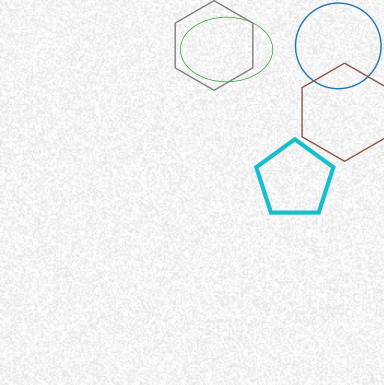[{"shape": "circle", "thickness": 1, "radius": 0.56, "center": [0.879, 0.881]}, {"shape": "oval", "thickness": 0.5, "radius": 0.6, "center": [0.588, 0.871]}, {"shape": "hexagon", "thickness": 1, "radius": 0.64, "center": [0.895, 0.708]}, {"shape": "hexagon", "thickness": 1, "radius": 0.58, "center": [0.556, 0.882]}, {"shape": "pentagon", "thickness": 3, "radius": 0.53, "center": [0.766, 0.533]}]